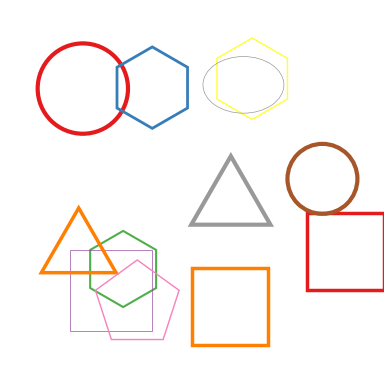[{"shape": "circle", "thickness": 3, "radius": 0.59, "center": [0.215, 0.77]}, {"shape": "square", "thickness": 2.5, "radius": 0.5, "center": [0.897, 0.347]}, {"shape": "hexagon", "thickness": 2, "radius": 0.53, "center": [0.396, 0.772]}, {"shape": "hexagon", "thickness": 1.5, "radius": 0.49, "center": [0.32, 0.301]}, {"shape": "square", "thickness": 0.5, "radius": 0.53, "center": [0.288, 0.245]}, {"shape": "triangle", "thickness": 2.5, "radius": 0.56, "center": [0.204, 0.348]}, {"shape": "square", "thickness": 2.5, "radius": 0.5, "center": [0.598, 0.203]}, {"shape": "hexagon", "thickness": 1, "radius": 0.53, "center": [0.655, 0.796]}, {"shape": "circle", "thickness": 3, "radius": 0.45, "center": [0.838, 0.535]}, {"shape": "pentagon", "thickness": 1, "radius": 0.57, "center": [0.357, 0.211]}, {"shape": "triangle", "thickness": 3, "radius": 0.59, "center": [0.6, 0.476]}, {"shape": "oval", "thickness": 0.5, "radius": 0.53, "center": [0.632, 0.78]}]